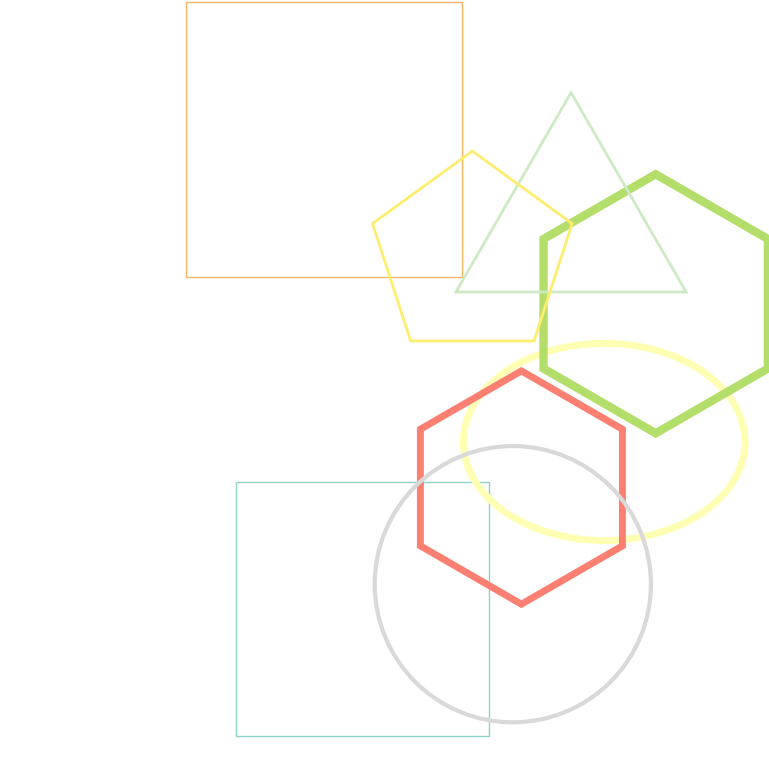[{"shape": "square", "thickness": 0.5, "radius": 0.82, "center": [0.471, 0.209]}, {"shape": "oval", "thickness": 2.5, "radius": 0.91, "center": [0.785, 0.426]}, {"shape": "hexagon", "thickness": 2.5, "radius": 0.76, "center": [0.677, 0.367]}, {"shape": "square", "thickness": 0.5, "radius": 0.89, "center": [0.421, 0.819]}, {"shape": "hexagon", "thickness": 3, "radius": 0.84, "center": [0.852, 0.606]}, {"shape": "circle", "thickness": 1.5, "radius": 0.9, "center": [0.666, 0.241]}, {"shape": "triangle", "thickness": 1, "radius": 0.86, "center": [0.742, 0.707]}, {"shape": "pentagon", "thickness": 1, "radius": 0.68, "center": [0.613, 0.667]}]